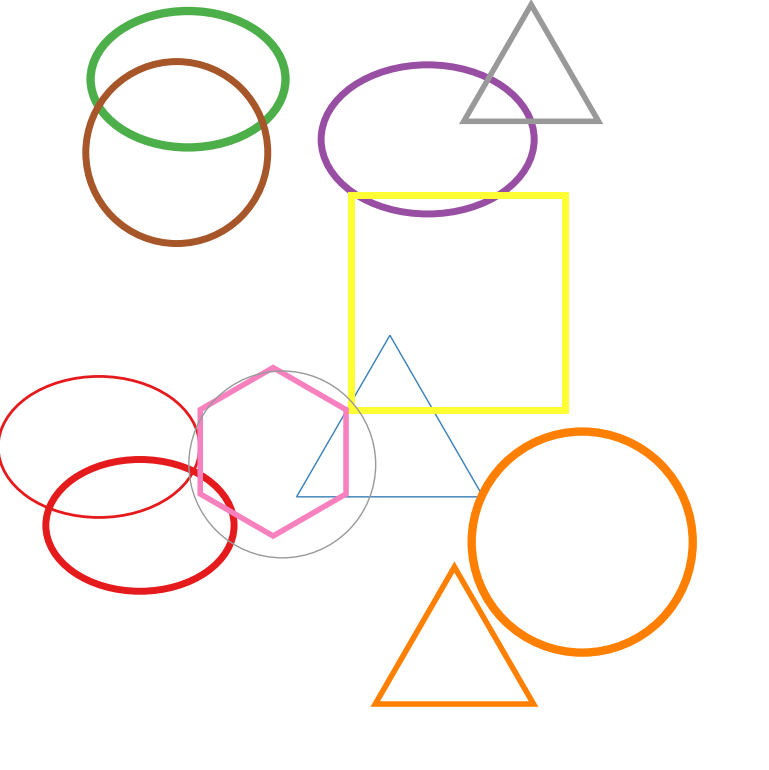[{"shape": "oval", "thickness": 1, "radius": 0.65, "center": [0.128, 0.42]}, {"shape": "oval", "thickness": 2.5, "radius": 0.61, "center": [0.182, 0.318]}, {"shape": "triangle", "thickness": 0.5, "radius": 0.7, "center": [0.506, 0.425]}, {"shape": "oval", "thickness": 3, "radius": 0.63, "center": [0.244, 0.897]}, {"shape": "oval", "thickness": 2.5, "radius": 0.69, "center": [0.555, 0.819]}, {"shape": "circle", "thickness": 3, "radius": 0.72, "center": [0.756, 0.296]}, {"shape": "triangle", "thickness": 2, "radius": 0.59, "center": [0.59, 0.145]}, {"shape": "square", "thickness": 2.5, "radius": 0.7, "center": [0.595, 0.607]}, {"shape": "circle", "thickness": 2.5, "radius": 0.59, "center": [0.23, 0.802]}, {"shape": "hexagon", "thickness": 2, "radius": 0.55, "center": [0.355, 0.413]}, {"shape": "circle", "thickness": 0.5, "radius": 0.61, "center": [0.367, 0.397]}, {"shape": "triangle", "thickness": 2, "radius": 0.51, "center": [0.69, 0.893]}]